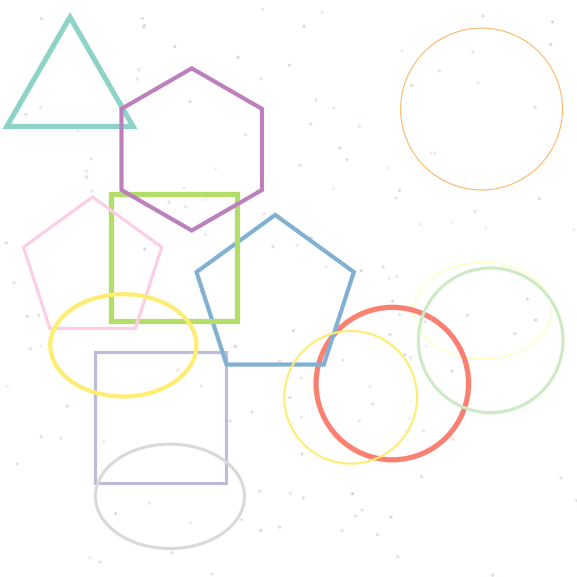[{"shape": "triangle", "thickness": 2.5, "radius": 0.63, "center": [0.121, 0.843]}, {"shape": "oval", "thickness": 0.5, "radius": 0.6, "center": [0.836, 0.461]}, {"shape": "square", "thickness": 1.5, "radius": 0.57, "center": [0.277, 0.276]}, {"shape": "circle", "thickness": 2.5, "radius": 0.66, "center": [0.679, 0.335]}, {"shape": "pentagon", "thickness": 2, "radius": 0.72, "center": [0.476, 0.484]}, {"shape": "circle", "thickness": 0.5, "radius": 0.7, "center": [0.834, 0.81]}, {"shape": "square", "thickness": 2.5, "radius": 0.55, "center": [0.302, 0.553]}, {"shape": "pentagon", "thickness": 1.5, "radius": 0.63, "center": [0.16, 0.532]}, {"shape": "oval", "thickness": 1.5, "radius": 0.65, "center": [0.294, 0.14]}, {"shape": "hexagon", "thickness": 2, "radius": 0.7, "center": [0.332, 0.74]}, {"shape": "circle", "thickness": 1.5, "radius": 0.63, "center": [0.85, 0.41]}, {"shape": "oval", "thickness": 2, "radius": 0.63, "center": [0.214, 0.401]}, {"shape": "circle", "thickness": 1, "radius": 0.57, "center": [0.607, 0.311]}]